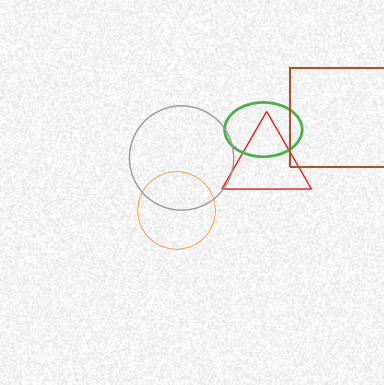[{"shape": "triangle", "thickness": 1, "radius": 0.67, "center": [0.693, 0.576]}, {"shape": "oval", "thickness": 2, "radius": 0.5, "center": [0.684, 0.663]}, {"shape": "circle", "thickness": 0.5, "radius": 0.5, "center": [0.459, 0.453]}, {"shape": "square", "thickness": 1.5, "radius": 0.65, "center": [0.884, 0.695]}, {"shape": "circle", "thickness": 1, "radius": 0.68, "center": [0.472, 0.59]}]